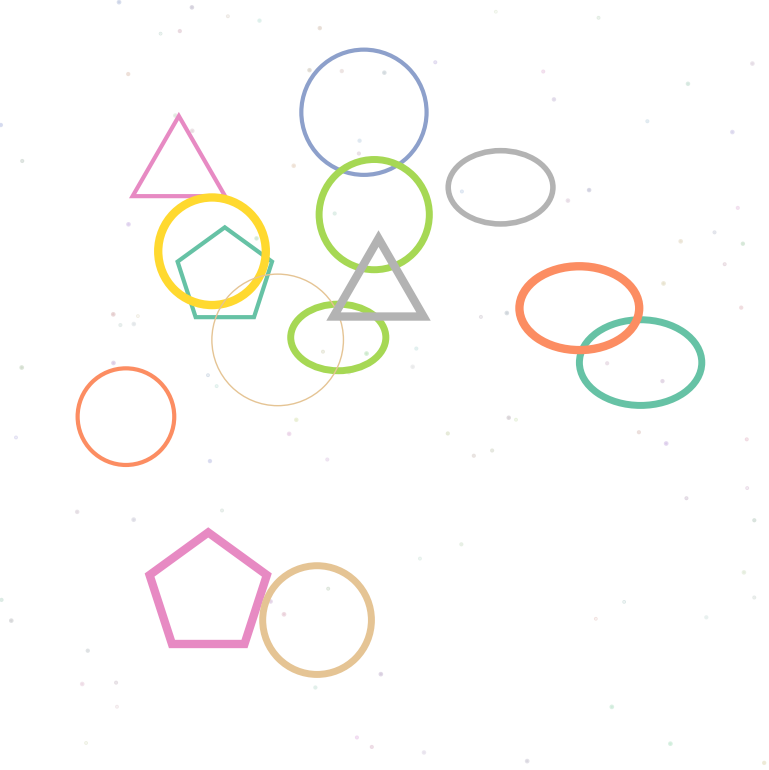[{"shape": "oval", "thickness": 2.5, "radius": 0.4, "center": [0.832, 0.529]}, {"shape": "pentagon", "thickness": 1.5, "radius": 0.32, "center": [0.292, 0.64]}, {"shape": "circle", "thickness": 1.5, "radius": 0.31, "center": [0.164, 0.459]}, {"shape": "oval", "thickness": 3, "radius": 0.39, "center": [0.752, 0.6]}, {"shape": "circle", "thickness": 1.5, "radius": 0.41, "center": [0.473, 0.854]}, {"shape": "pentagon", "thickness": 3, "radius": 0.4, "center": [0.27, 0.228]}, {"shape": "triangle", "thickness": 1.5, "radius": 0.35, "center": [0.232, 0.78]}, {"shape": "oval", "thickness": 2.5, "radius": 0.31, "center": [0.439, 0.562]}, {"shape": "circle", "thickness": 2.5, "radius": 0.36, "center": [0.486, 0.721]}, {"shape": "circle", "thickness": 3, "radius": 0.35, "center": [0.275, 0.674]}, {"shape": "circle", "thickness": 2.5, "radius": 0.35, "center": [0.412, 0.195]}, {"shape": "circle", "thickness": 0.5, "radius": 0.43, "center": [0.361, 0.559]}, {"shape": "triangle", "thickness": 3, "radius": 0.34, "center": [0.492, 0.623]}, {"shape": "oval", "thickness": 2, "radius": 0.34, "center": [0.65, 0.757]}]